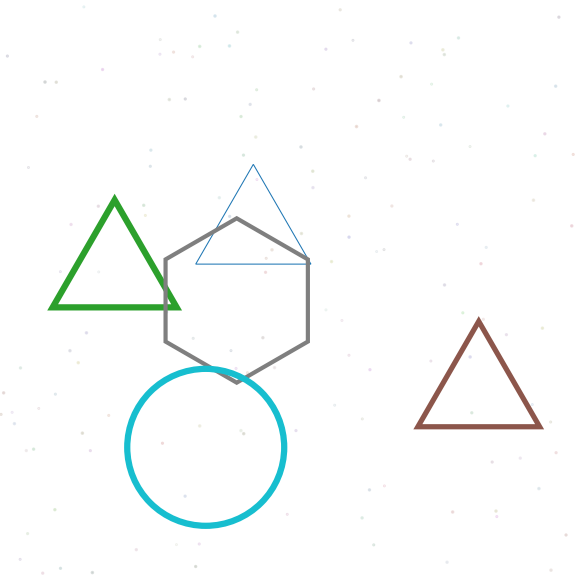[{"shape": "triangle", "thickness": 0.5, "radius": 0.58, "center": [0.439, 0.599]}, {"shape": "triangle", "thickness": 3, "radius": 0.62, "center": [0.199, 0.529]}, {"shape": "triangle", "thickness": 2.5, "radius": 0.61, "center": [0.829, 0.321]}, {"shape": "hexagon", "thickness": 2, "radius": 0.71, "center": [0.41, 0.479]}, {"shape": "circle", "thickness": 3, "radius": 0.68, "center": [0.356, 0.225]}]